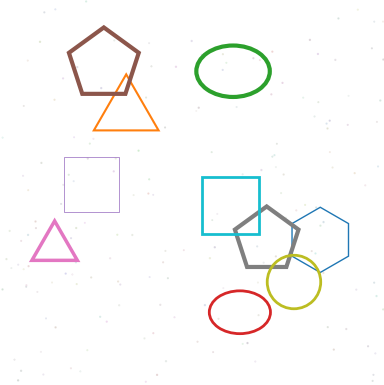[{"shape": "hexagon", "thickness": 1, "radius": 0.42, "center": [0.832, 0.377]}, {"shape": "triangle", "thickness": 1.5, "radius": 0.49, "center": [0.328, 0.71]}, {"shape": "oval", "thickness": 3, "radius": 0.48, "center": [0.605, 0.815]}, {"shape": "oval", "thickness": 2, "radius": 0.4, "center": [0.623, 0.189]}, {"shape": "square", "thickness": 0.5, "radius": 0.35, "center": [0.238, 0.521]}, {"shape": "pentagon", "thickness": 3, "radius": 0.48, "center": [0.27, 0.833]}, {"shape": "triangle", "thickness": 2.5, "radius": 0.34, "center": [0.142, 0.358]}, {"shape": "pentagon", "thickness": 3, "radius": 0.43, "center": [0.693, 0.377]}, {"shape": "circle", "thickness": 2, "radius": 0.35, "center": [0.764, 0.267]}, {"shape": "square", "thickness": 2, "radius": 0.37, "center": [0.599, 0.466]}]